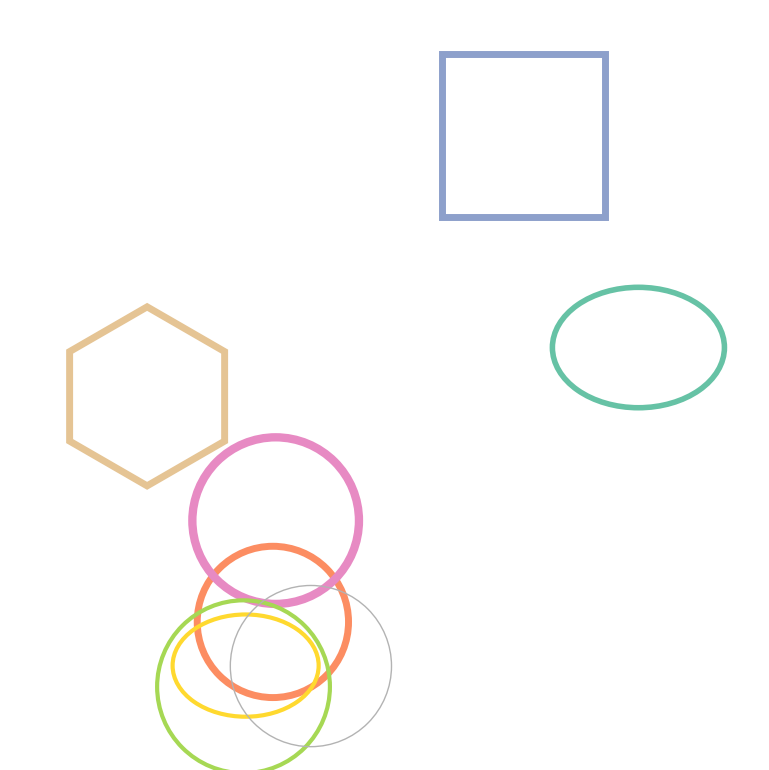[{"shape": "oval", "thickness": 2, "radius": 0.56, "center": [0.829, 0.549]}, {"shape": "circle", "thickness": 2.5, "radius": 0.49, "center": [0.354, 0.192]}, {"shape": "square", "thickness": 2.5, "radius": 0.53, "center": [0.68, 0.825]}, {"shape": "circle", "thickness": 3, "radius": 0.54, "center": [0.358, 0.324]}, {"shape": "circle", "thickness": 1.5, "radius": 0.56, "center": [0.316, 0.108]}, {"shape": "oval", "thickness": 1.5, "radius": 0.47, "center": [0.319, 0.136]}, {"shape": "hexagon", "thickness": 2.5, "radius": 0.58, "center": [0.191, 0.485]}, {"shape": "circle", "thickness": 0.5, "radius": 0.52, "center": [0.404, 0.135]}]